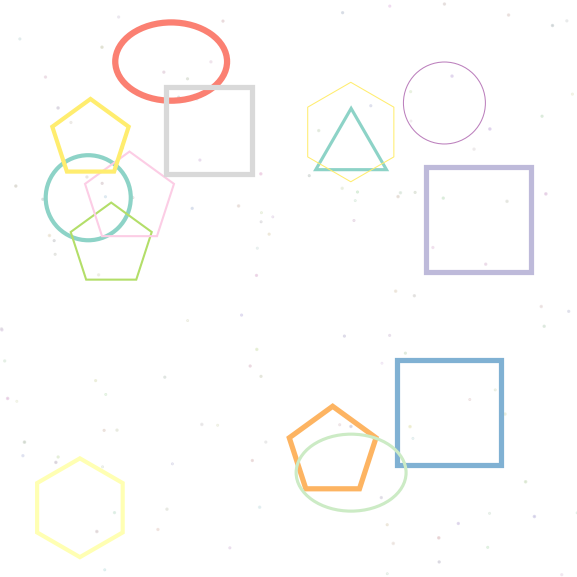[{"shape": "circle", "thickness": 2, "radius": 0.37, "center": [0.153, 0.657]}, {"shape": "triangle", "thickness": 1.5, "radius": 0.35, "center": [0.608, 0.741]}, {"shape": "hexagon", "thickness": 2, "radius": 0.43, "center": [0.138, 0.12]}, {"shape": "square", "thickness": 2.5, "radius": 0.45, "center": [0.828, 0.619]}, {"shape": "oval", "thickness": 3, "radius": 0.48, "center": [0.296, 0.893]}, {"shape": "square", "thickness": 2.5, "radius": 0.45, "center": [0.778, 0.285]}, {"shape": "pentagon", "thickness": 2.5, "radius": 0.39, "center": [0.576, 0.217]}, {"shape": "pentagon", "thickness": 1, "radius": 0.37, "center": [0.193, 0.575]}, {"shape": "pentagon", "thickness": 1, "radius": 0.4, "center": [0.224, 0.656]}, {"shape": "square", "thickness": 2.5, "radius": 0.37, "center": [0.361, 0.773]}, {"shape": "circle", "thickness": 0.5, "radius": 0.35, "center": [0.77, 0.821]}, {"shape": "oval", "thickness": 1.5, "radius": 0.48, "center": [0.608, 0.181]}, {"shape": "pentagon", "thickness": 2, "radius": 0.35, "center": [0.157, 0.758]}, {"shape": "hexagon", "thickness": 0.5, "radius": 0.43, "center": [0.607, 0.771]}]